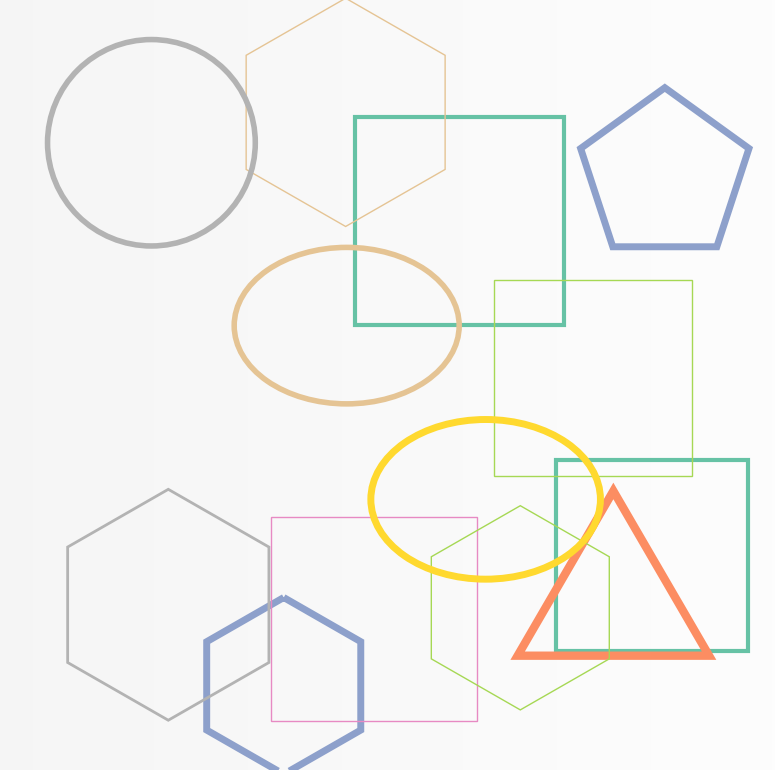[{"shape": "square", "thickness": 1.5, "radius": 0.68, "center": [0.593, 0.713]}, {"shape": "square", "thickness": 1.5, "radius": 0.62, "center": [0.841, 0.279]}, {"shape": "triangle", "thickness": 3, "radius": 0.71, "center": [0.791, 0.22]}, {"shape": "hexagon", "thickness": 2.5, "radius": 0.57, "center": [0.366, 0.109]}, {"shape": "pentagon", "thickness": 2.5, "radius": 0.57, "center": [0.858, 0.772]}, {"shape": "square", "thickness": 0.5, "radius": 0.66, "center": [0.483, 0.196]}, {"shape": "square", "thickness": 0.5, "radius": 0.64, "center": [0.765, 0.51]}, {"shape": "hexagon", "thickness": 0.5, "radius": 0.66, "center": [0.671, 0.211]}, {"shape": "oval", "thickness": 2.5, "radius": 0.74, "center": [0.627, 0.352]}, {"shape": "oval", "thickness": 2, "radius": 0.73, "center": [0.447, 0.577]}, {"shape": "hexagon", "thickness": 0.5, "radius": 0.74, "center": [0.446, 0.854]}, {"shape": "circle", "thickness": 2, "radius": 0.67, "center": [0.195, 0.815]}, {"shape": "hexagon", "thickness": 1, "radius": 0.75, "center": [0.217, 0.215]}]